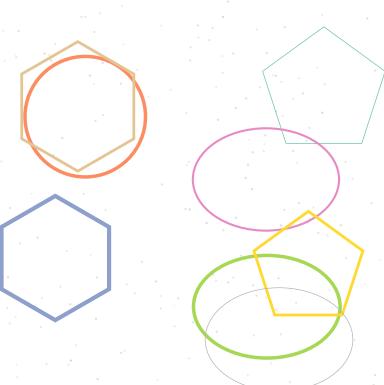[{"shape": "pentagon", "thickness": 0.5, "radius": 0.84, "center": [0.841, 0.763]}, {"shape": "circle", "thickness": 2.5, "radius": 0.78, "center": [0.221, 0.697]}, {"shape": "hexagon", "thickness": 3, "radius": 0.81, "center": [0.144, 0.33]}, {"shape": "oval", "thickness": 1.5, "radius": 0.95, "center": [0.691, 0.534]}, {"shape": "oval", "thickness": 2.5, "radius": 0.95, "center": [0.693, 0.203]}, {"shape": "pentagon", "thickness": 2, "radius": 0.74, "center": [0.801, 0.302]}, {"shape": "hexagon", "thickness": 2, "radius": 0.84, "center": [0.202, 0.724]}, {"shape": "oval", "thickness": 0.5, "radius": 0.96, "center": [0.725, 0.118]}]